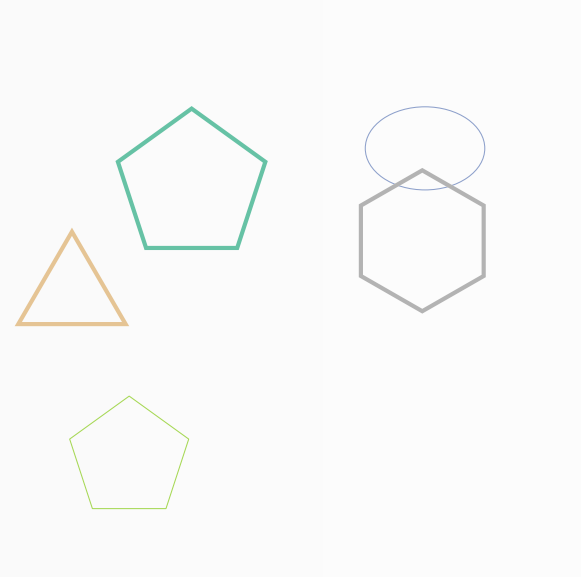[{"shape": "pentagon", "thickness": 2, "radius": 0.67, "center": [0.33, 0.678]}, {"shape": "oval", "thickness": 0.5, "radius": 0.51, "center": [0.731, 0.742]}, {"shape": "pentagon", "thickness": 0.5, "radius": 0.54, "center": [0.222, 0.206]}, {"shape": "triangle", "thickness": 2, "radius": 0.53, "center": [0.124, 0.491]}, {"shape": "hexagon", "thickness": 2, "radius": 0.61, "center": [0.727, 0.582]}]